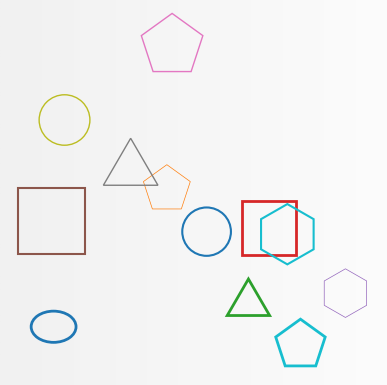[{"shape": "oval", "thickness": 2, "radius": 0.29, "center": [0.138, 0.151]}, {"shape": "circle", "thickness": 1.5, "radius": 0.31, "center": [0.533, 0.398]}, {"shape": "pentagon", "thickness": 0.5, "radius": 0.32, "center": [0.431, 0.509]}, {"shape": "triangle", "thickness": 2, "radius": 0.32, "center": [0.641, 0.212]}, {"shape": "square", "thickness": 2, "radius": 0.35, "center": [0.693, 0.408]}, {"shape": "hexagon", "thickness": 0.5, "radius": 0.32, "center": [0.891, 0.239]}, {"shape": "square", "thickness": 1.5, "radius": 0.43, "center": [0.133, 0.425]}, {"shape": "pentagon", "thickness": 1, "radius": 0.42, "center": [0.444, 0.882]}, {"shape": "triangle", "thickness": 1, "radius": 0.41, "center": [0.337, 0.559]}, {"shape": "circle", "thickness": 1, "radius": 0.33, "center": [0.166, 0.688]}, {"shape": "hexagon", "thickness": 1.5, "radius": 0.39, "center": [0.742, 0.392]}, {"shape": "pentagon", "thickness": 2, "radius": 0.34, "center": [0.775, 0.104]}]